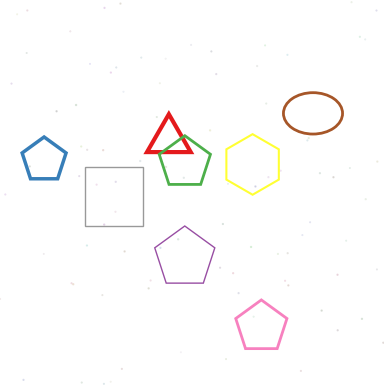[{"shape": "triangle", "thickness": 3, "radius": 0.33, "center": [0.439, 0.638]}, {"shape": "pentagon", "thickness": 2.5, "radius": 0.3, "center": [0.115, 0.584]}, {"shape": "pentagon", "thickness": 2, "radius": 0.35, "center": [0.48, 0.578]}, {"shape": "pentagon", "thickness": 1, "radius": 0.41, "center": [0.48, 0.331]}, {"shape": "hexagon", "thickness": 1.5, "radius": 0.39, "center": [0.656, 0.573]}, {"shape": "oval", "thickness": 2, "radius": 0.38, "center": [0.813, 0.706]}, {"shape": "pentagon", "thickness": 2, "radius": 0.35, "center": [0.679, 0.151]}, {"shape": "square", "thickness": 1, "radius": 0.38, "center": [0.296, 0.49]}]